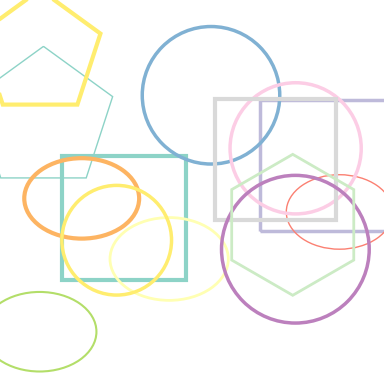[{"shape": "pentagon", "thickness": 1, "radius": 0.94, "center": [0.113, 0.691]}, {"shape": "square", "thickness": 3, "radius": 0.81, "center": [0.322, 0.433]}, {"shape": "oval", "thickness": 2, "radius": 0.77, "center": [0.439, 0.327]}, {"shape": "square", "thickness": 2.5, "radius": 0.85, "center": [0.846, 0.569]}, {"shape": "oval", "thickness": 1, "radius": 0.69, "center": [0.882, 0.449]}, {"shape": "circle", "thickness": 2.5, "radius": 0.89, "center": [0.548, 0.753]}, {"shape": "oval", "thickness": 3, "radius": 0.75, "center": [0.212, 0.485]}, {"shape": "oval", "thickness": 1.5, "radius": 0.74, "center": [0.103, 0.138]}, {"shape": "circle", "thickness": 2.5, "radius": 0.85, "center": [0.768, 0.615]}, {"shape": "square", "thickness": 3, "radius": 0.79, "center": [0.715, 0.586]}, {"shape": "circle", "thickness": 2.5, "radius": 0.96, "center": [0.767, 0.353]}, {"shape": "hexagon", "thickness": 2, "radius": 0.92, "center": [0.76, 0.416]}, {"shape": "pentagon", "thickness": 3, "radius": 0.82, "center": [0.104, 0.862]}, {"shape": "circle", "thickness": 2.5, "radius": 0.71, "center": [0.303, 0.376]}]